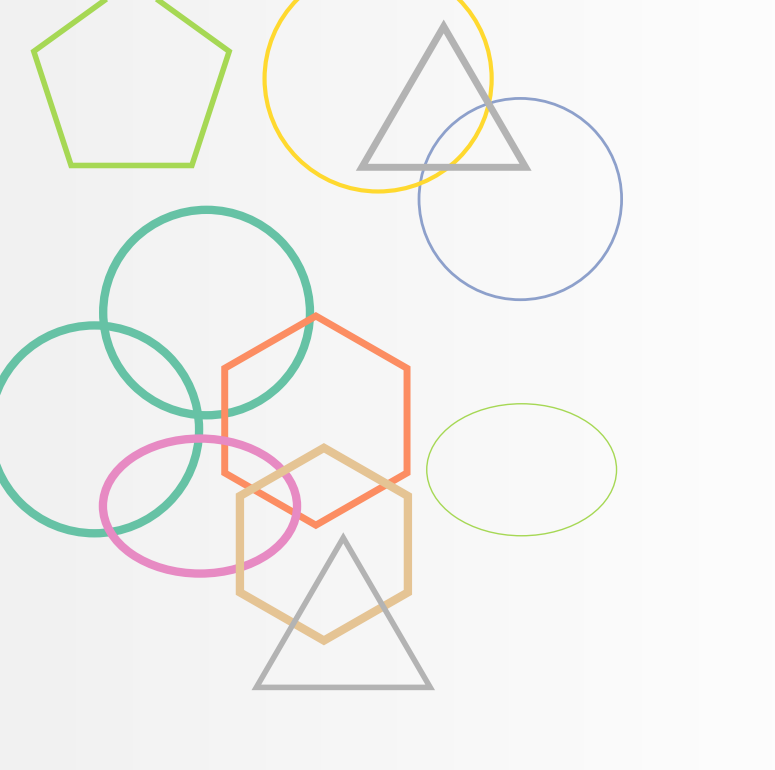[{"shape": "circle", "thickness": 3, "radius": 0.67, "center": [0.267, 0.594]}, {"shape": "circle", "thickness": 3, "radius": 0.67, "center": [0.122, 0.442]}, {"shape": "hexagon", "thickness": 2.5, "radius": 0.68, "center": [0.408, 0.454]}, {"shape": "circle", "thickness": 1, "radius": 0.65, "center": [0.671, 0.741]}, {"shape": "oval", "thickness": 3, "radius": 0.63, "center": [0.258, 0.343]}, {"shape": "pentagon", "thickness": 2, "radius": 0.66, "center": [0.17, 0.892]}, {"shape": "oval", "thickness": 0.5, "radius": 0.61, "center": [0.673, 0.39]}, {"shape": "circle", "thickness": 1.5, "radius": 0.73, "center": [0.488, 0.898]}, {"shape": "hexagon", "thickness": 3, "radius": 0.63, "center": [0.418, 0.293]}, {"shape": "triangle", "thickness": 2, "radius": 0.65, "center": [0.443, 0.172]}, {"shape": "triangle", "thickness": 2.5, "radius": 0.61, "center": [0.573, 0.844]}]